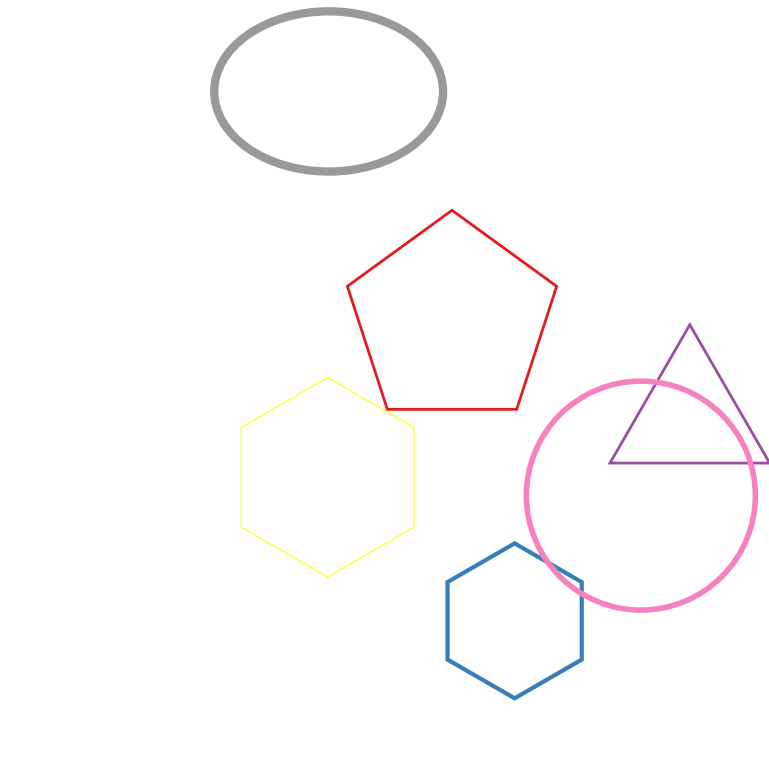[{"shape": "pentagon", "thickness": 1, "radius": 0.71, "center": [0.587, 0.584]}, {"shape": "hexagon", "thickness": 1.5, "radius": 0.5, "center": [0.668, 0.194]}, {"shape": "triangle", "thickness": 1, "radius": 0.6, "center": [0.896, 0.458]}, {"shape": "hexagon", "thickness": 0.5, "radius": 0.65, "center": [0.425, 0.38]}, {"shape": "circle", "thickness": 2, "radius": 0.74, "center": [0.832, 0.356]}, {"shape": "oval", "thickness": 3, "radius": 0.74, "center": [0.427, 0.881]}]